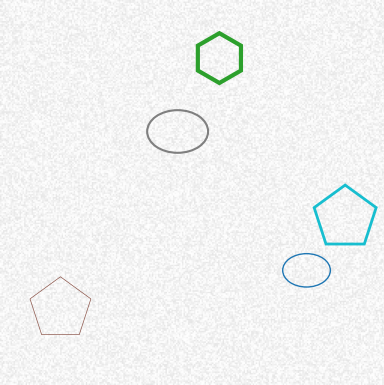[{"shape": "oval", "thickness": 1, "radius": 0.31, "center": [0.796, 0.298]}, {"shape": "hexagon", "thickness": 3, "radius": 0.32, "center": [0.57, 0.849]}, {"shape": "pentagon", "thickness": 0.5, "radius": 0.42, "center": [0.157, 0.198]}, {"shape": "oval", "thickness": 1.5, "radius": 0.4, "center": [0.461, 0.658]}, {"shape": "pentagon", "thickness": 2, "radius": 0.42, "center": [0.896, 0.435]}]